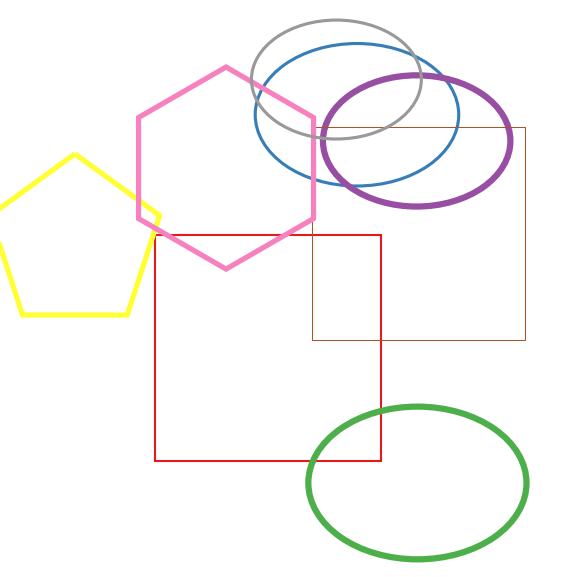[{"shape": "square", "thickness": 1, "radius": 0.98, "center": [0.463, 0.397]}, {"shape": "oval", "thickness": 1.5, "radius": 0.88, "center": [0.618, 0.8]}, {"shape": "oval", "thickness": 3, "radius": 0.94, "center": [0.723, 0.163]}, {"shape": "oval", "thickness": 3, "radius": 0.81, "center": [0.722, 0.755]}, {"shape": "pentagon", "thickness": 2.5, "radius": 0.77, "center": [0.13, 0.578]}, {"shape": "square", "thickness": 0.5, "radius": 0.92, "center": [0.725, 0.595]}, {"shape": "hexagon", "thickness": 2.5, "radius": 0.87, "center": [0.391, 0.708]}, {"shape": "oval", "thickness": 1.5, "radius": 0.74, "center": [0.582, 0.861]}]